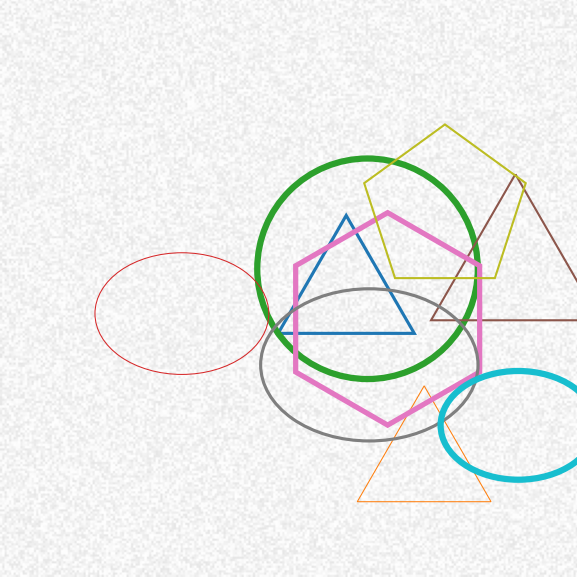[{"shape": "triangle", "thickness": 1.5, "radius": 0.68, "center": [0.599, 0.49]}, {"shape": "triangle", "thickness": 0.5, "radius": 0.67, "center": [0.734, 0.197]}, {"shape": "circle", "thickness": 3, "radius": 0.95, "center": [0.636, 0.534]}, {"shape": "oval", "thickness": 0.5, "radius": 0.75, "center": [0.315, 0.456]}, {"shape": "triangle", "thickness": 1, "radius": 0.84, "center": [0.892, 0.529]}, {"shape": "hexagon", "thickness": 2.5, "radius": 0.92, "center": [0.671, 0.447]}, {"shape": "oval", "thickness": 1.5, "radius": 0.94, "center": [0.64, 0.367]}, {"shape": "pentagon", "thickness": 1, "radius": 0.74, "center": [0.77, 0.637]}, {"shape": "oval", "thickness": 3, "radius": 0.67, "center": [0.897, 0.263]}]